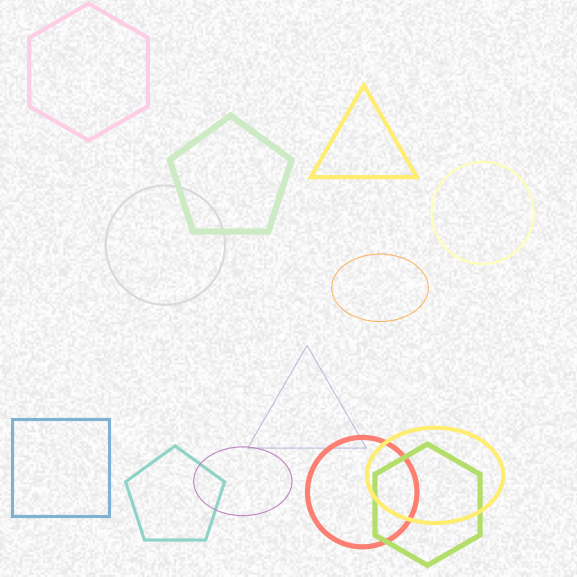[{"shape": "pentagon", "thickness": 1.5, "radius": 0.45, "center": [0.303, 0.137]}, {"shape": "circle", "thickness": 1, "radius": 0.44, "center": [0.836, 0.63]}, {"shape": "triangle", "thickness": 0.5, "radius": 0.59, "center": [0.532, 0.283]}, {"shape": "circle", "thickness": 2.5, "radius": 0.47, "center": [0.627, 0.147]}, {"shape": "square", "thickness": 1.5, "radius": 0.42, "center": [0.105, 0.19]}, {"shape": "oval", "thickness": 0.5, "radius": 0.42, "center": [0.658, 0.501]}, {"shape": "hexagon", "thickness": 2.5, "radius": 0.53, "center": [0.74, 0.125]}, {"shape": "hexagon", "thickness": 2, "radius": 0.59, "center": [0.153, 0.874]}, {"shape": "circle", "thickness": 1, "radius": 0.52, "center": [0.286, 0.575]}, {"shape": "oval", "thickness": 0.5, "radius": 0.43, "center": [0.421, 0.166]}, {"shape": "pentagon", "thickness": 3, "radius": 0.55, "center": [0.399, 0.688]}, {"shape": "oval", "thickness": 2, "radius": 0.59, "center": [0.753, 0.176]}, {"shape": "triangle", "thickness": 2, "radius": 0.53, "center": [0.63, 0.745]}]